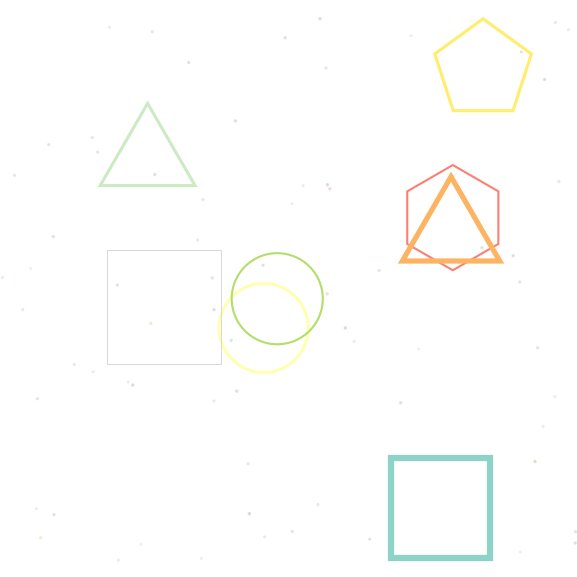[{"shape": "square", "thickness": 3, "radius": 0.43, "center": [0.763, 0.119]}, {"shape": "circle", "thickness": 1.5, "radius": 0.39, "center": [0.456, 0.431]}, {"shape": "hexagon", "thickness": 1, "radius": 0.46, "center": [0.784, 0.622]}, {"shape": "triangle", "thickness": 2.5, "radius": 0.49, "center": [0.781, 0.596]}, {"shape": "circle", "thickness": 1, "radius": 0.39, "center": [0.48, 0.482]}, {"shape": "square", "thickness": 0.5, "radius": 0.49, "center": [0.284, 0.467]}, {"shape": "triangle", "thickness": 1.5, "radius": 0.47, "center": [0.256, 0.725]}, {"shape": "pentagon", "thickness": 1.5, "radius": 0.44, "center": [0.837, 0.879]}]